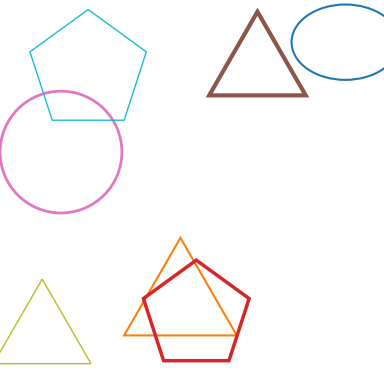[{"shape": "oval", "thickness": 1.5, "radius": 0.7, "center": [0.897, 0.89]}, {"shape": "triangle", "thickness": 1.5, "radius": 0.84, "center": [0.469, 0.213]}, {"shape": "pentagon", "thickness": 2.5, "radius": 0.72, "center": [0.51, 0.18]}, {"shape": "triangle", "thickness": 3, "radius": 0.72, "center": [0.669, 0.825]}, {"shape": "circle", "thickness": 2, "radius": 0.79, "center": [0.158, 0.605]}, {"shape": "triangle", "thickness": 1, "radius": 0.73, "center": [0.11, 0.129]}, {"shape": "pentagon", "thickness": 1, "radius": 0.79, "center": [0.229, 0.816]}]